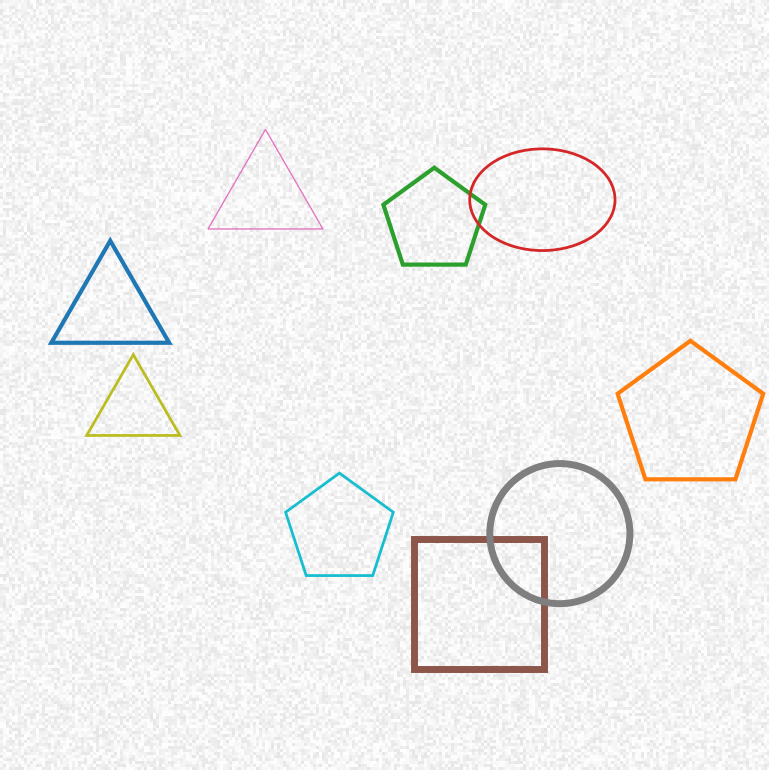[{"shape": "triangle", "thickness": 1.5, "radius": 0.44, "center": [0.143, 0.599]}, {"shape": "pentagon", "thickness": 1.5, "radius": 0.5, "center": [0.897, 0.458]}, {"shape": "pentagon", "thickness": 1.5, "radius": 0.35, "center": [0.564, 0.713]}, {"shape": "oval", "thickness": 1, "radius": 0.47, "center": [0.704, 0.741]}, {"shape": "square", "thickness": 2.5, "radius": 0.42, "center": [0.622, 0.216]}, {"shape": "triangle", "thickness": 0.5, "radius": 0.43, "center": [0.345, 0.746]}, {"shape": "circle", "thickness": 2.5, "radius": 0.45, "center": [0.727, 0.307]}, {"shape": "triangle", "thickness": 1, "radius": 0.35, "center": [0.173, 0.469]}, {"shape": "pentagon", "thickness": 1, "radius": 0.37, "center": [0.441, 0.312]}]